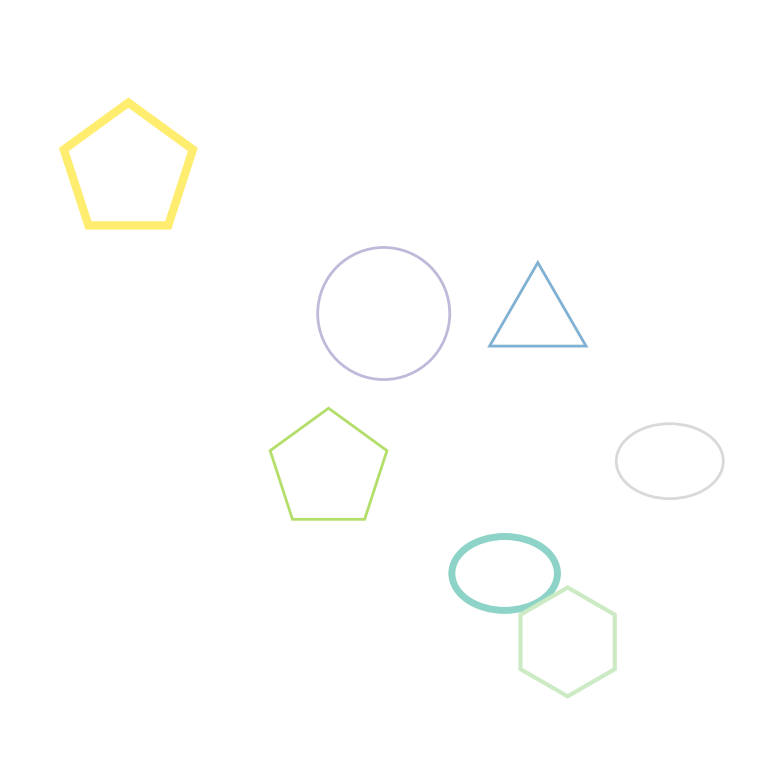[{"shape": "oval", "thickness": 2.5, "radius": 0.34, "center": [0.655, 0.255]}, {"shape": "circle", "thickness": 1, "radius": 0.43, "center": [0.498, 0.593]}, {"shape": "triangle", "thickness": 1, "radius": 0.36, "center": [0.698, 0.587]}, {"shape": "pentagon", "thickness": 1, "radius": 0.4, "center": [0.427, 0.39]}, {"shape": "oval", "thickness": 1, "radius": 0.35, "center": [0.87, 0.401]}, {"shape": "hexagon", "thickness": 1.5, "radius": 0.35, "center": [0.737, 0.166]}, {"shape": "pentagon", "thickness": 3, "radius": 0.44, "center": [0.167, 0.779]}]